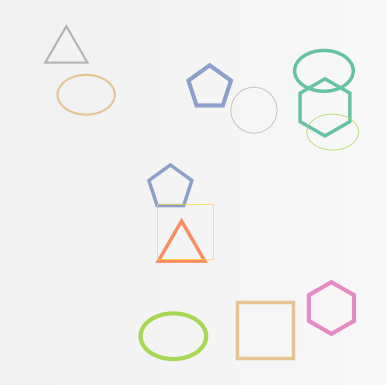[{"shape": "oval", "thickness": 2.5, "radius": 0.38, "center": [0.836, 0.816]}, {"shape": "hexagon", "thickness": 2.5, "radius": 0.37, "center": [0.839, 0.721]}, {"shape": "triangle", "thickness": 2.5, "radius": 0.35, "center": [0.469, 0.356]}, {"shape": "pentagon", "thickness": 3, "radius": 0.29, "center": [0.541, 0.773]}, {"shape": "pentagon", "thickness": 2.5, "radius": 0.29, "center": [0.44, 0.513]}, {"shape": "hexagon", "thickness": 3, "radius": 0.34, "center": [0.855, 0.2]}, {"shape": "oval", "thickness": 3, "radius": 0.42, "center": [0.447, 0.127]}, {"shape": "oval", "thickness": 0.5, "radius": 0.33, "center": [0.858, 0.657]}, {"shape": "square", "thickness": 0.5, "radius": 0.36, "center": [0.478, 0.399]}, {"shape": "oval", "thickness": 1.5, "radius": 0.37, "center": [0.222, 0.754]}, {"shape": "square", "thickness": 2.5, "radius": 0.36, "center": [0.684, 0.143]}, {"shape": "triangle", "thickness": 1.5, "radius": 0.32, "center": [0.171, 0.869]}, {"shape": "circle", "thickness": 0.5, "radius": 0.3, "center": [0.655, 0.714]}]